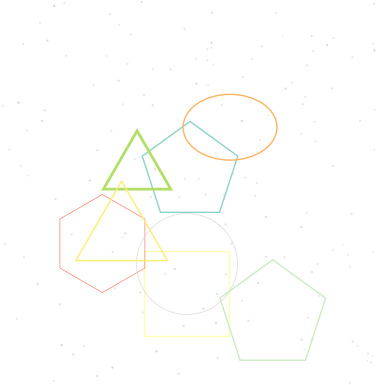[{"shape": "pentagon", "thickness": 1, "radius": 0.65, "center": [0.494, 0.554]}, {"shape": "square", "thickness": 1, "radius": 0.56, "center": [0.485, 0.237]}, {"shape": "hexagon", "thickness": 0.5, "radius": 0.64, "center": [0.266, 0.367]}, {"shape": "oval", "thickness": 1, "radius": 0.61, "center": [0.597, 0.67]}, {"shape": "triangle", "thickness": 2, "radius": 0.51, "center": [0.356, 0.559]}, {"shape": "circle", "thickness": 0.5, "radius": 0.66, "center": [0.486, 0.314]}, {"shape": "pentagon", "thickness": 1, "radius": 0.72, "center": [0.708, 0.181]}, {"shape": "triangle", "thickness": 1, "radius": 0.69, "center": [0.316, 0.392]}]